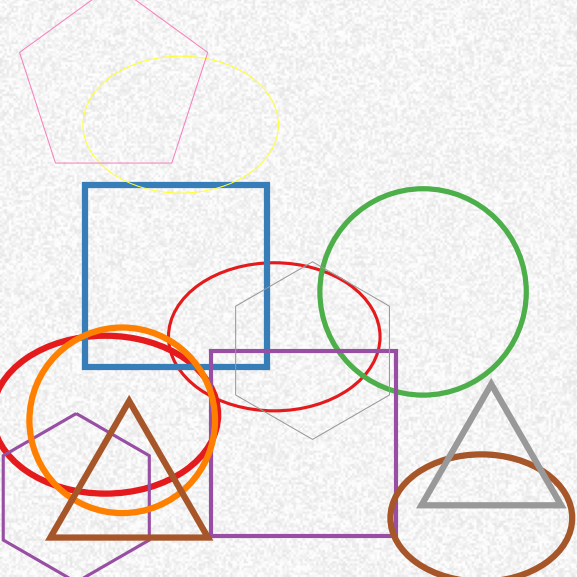[{"shape": "oval", "thickness": 1.5, "radius": 0.92, "center": [0.475, 0.416]}, {"shape": "oval", "thickness": 3, "radius": 0.98, "center": [0.182, 0.281]}, {"shape": "square", "thickness": 3, "radius": 0.79, "center": [0.305, 0.521]}, {"shape": "circle", "thickness": 2.5, "radius": 0.89, "center": [0.733, 0.494]}, {"shape": "square", "thickness": 2, "radius": 0.8, "center": [0.525, 0.231]}, {"shape": "hexagon", "thickness": 1.5, "radius": 0.73, "center": [0.132, 0.137]}, {"shape": "circle", "thickness": 3, "radius": 0.8, "center": [0.212, 0.271]}, {"shape": "oval", "thickness": 0.5, "radius": 0.85, "center": [0.313, 0.783]}, {"shape": "triangle", "thickness": 3, "radius": 0.79, "center": [0.224, 0.147]}, {"shape": "oval", "thickness": 3, "radius": 0.79, "center": [0.833, 0.102]}, {"shape": "pentagon", "thickness": 0.5, "radius": 0.86, "center": [0.197, 0.855]}, {"shape": "triangle", "thickness": 3, "radius": 0.7, "center": [0.851, 0.194]}, {"shape": "hexagon", "thickness": 0.5, "radius": 0.77, "center": [0.541, 0.392]}]